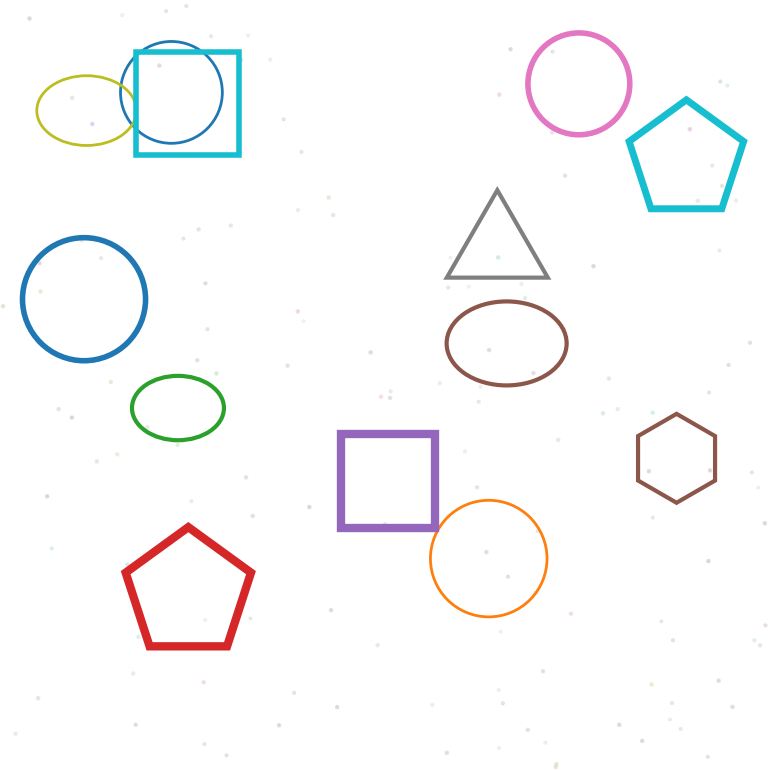[{"shape": "circle", "thickness": 1, "radius": 0.33, "center": [0.223, 0.88]}, {"shape": "circle", "thickness": 2, "radius": 0.4, "center": [0.109, 0.611]}, {"shape": "circle", "thickness": 1, "radius": 0.38, "center": [0.635, 0.275]}, {"shape": "oval", "thickness": 1.5, "radius": 0.3, "center": [0.231, 0.47]}, {"shape": "pentagon", "thickness": 3, "radius": 0.43, "center": [0.245, 0.23]}, {"shape": "square", "thickness": 3, "radius": 0.31, "center": [0.503, 0.375]}, {"shape": "oval", "thickness": 1.5, "radius": 0.39, "center": [0.658, 0.554]}, {"shape": "hexagon", "thickness": 1.5, "radius": 0.29, "center": [0.879, 0.405]}, {"shape": "circle", "thickness": 2, "radius": 0.33, "center": [0.752, 0.891]}, {"shape": "triangle", "thickness": 1.5, "radius": 0.38, "center": [0.646, 0.677]}, {"shape": "oval", "thickness": 1, "radius": 0.32, "center": [0.113, 0.856]}, {"shape": "pentagon", "thickness": 2.5, "radius": 0.39, "center": [0.891, 0.792]}, {"shape": "square", "thickness": 2, "radius": 0.33, "center": [0.243, 0.866]}]